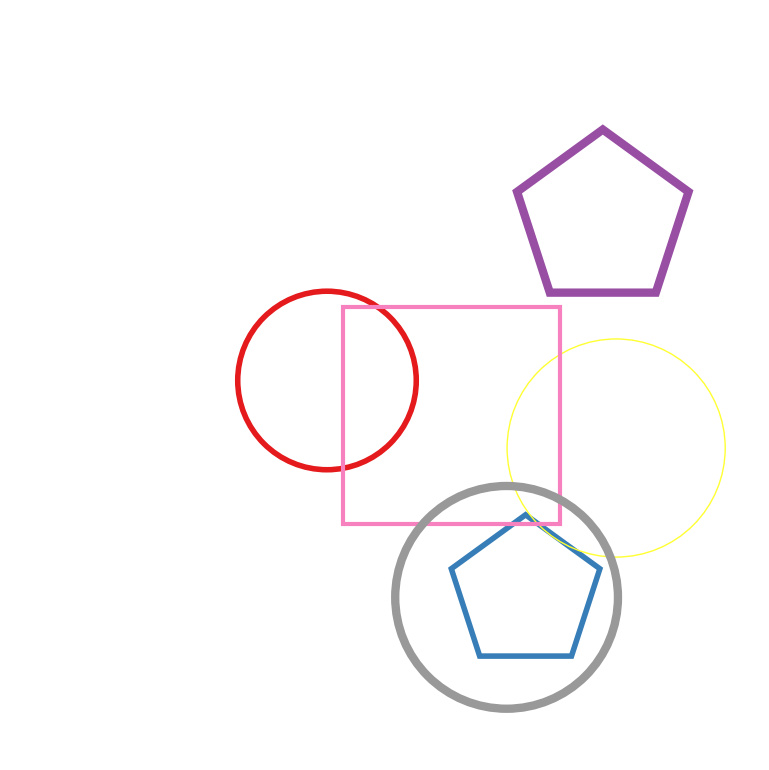[{"shape": "circle", "thickness": 2, "radius": 0.58, "center": [0.425, 0.506]}, {"shape": "pentagon", "thickness": 2, "radius": 0.51, "center": [0.683, 0.23]}, {"shape": "pentagon", "thickness": 3, "radius": 0.59, "center": [0.783, 0.715]}, {"shape": "circle", "thickness": 0.5, "radius": 0.71, "center": [0.8, 0.418]}, {"shape": "square", "thickness": 1.5, "radius": 0.7, "center": [0.586, 0.461]}, {"shape": "circle", "thickness": 3, "radius": 0.72, "center": [0.658, 0.224]}]